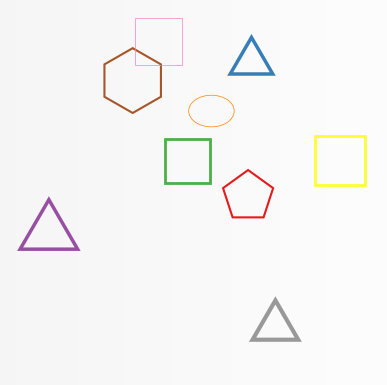[{"shape": "pentagon", "thickness": 1.5, "radius": 0.34, "center": [0.64, 0.49]}, {"shape": "triangle", "thickness": 2.5, "radius": 0.32, "center": [0.649, 0.839]}, {"shape": "square", "thickness": 2, "radius": 0.29, "center": [0.483, 0.582]}, {"shape": "triangle", "thickness": 2.5, "radius": 0.43, "center": [0.126, 0.396]}, {"shape": "oval", "thickness": 0.5, "radius": 0.29, "center": [0.546, 0.712]}, {"shape": "square", "thickness": 2, "radius": 0.32, "center": [0.877, 0.583]}, {"shape": "hexagon", "thickness": 1.5, "radius": 0.42, "center": [0.342, 0.791]}, {"shape": "square", "thickness": 0.5, "radius": 0.31, "center": [0.41, 0.892]}, {"shape": "triangle", "thickness": 3, "radius": 0.34, "center": [0.711, 0.152]}]